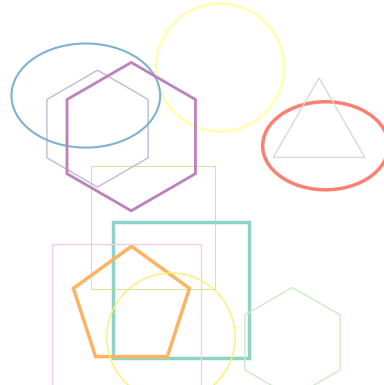[{"shape": "square", "thickness": 2.5, "radius": 0.89, "center": [0.47, 0.247]}, {"shape": "circle", "thickness": 2, "radius": 0.83, "center": [0.571, 0.825]}, {"shape": "hexagon", "thickness": 1, "radius": 0.76, "center": [0.253, 0.666]}, {"shape": "oval", "thickness": 2.5, "radius": 0.82, "center": [0.846, 0.621]}, {"shape": "oval", "thickness": 1.5, "radius": 0.97, "center": [0.223, 0.752]}, {"shape": "pentagon", "thickness": 2.5, "radius": 0.79, "center": [0.341, 0.202]}, {"shape": "square", "thickness": 0.5, "radius": 0.8, "center": [0.397, 0.409]}, {"shape": "square", "thickness": 1, "radius": 0.97, "center": [0.329, 0.171]}, {"shape": "triangle", "thickness": 1, "radius": 0.69, "center": [0.829, 0.66]}, {"shape": "hexagon", "thickness": 2, "radius": 0.96, "center": [0.341, 0.645]}, {"shape": "hexagon", "thickness": 1, "radius": 0.71, "center": [0.76, 0.11]}, {"shape": "circle", "thickness": 1, "radius": 0.83, "center": [0.444, 0.124]}]